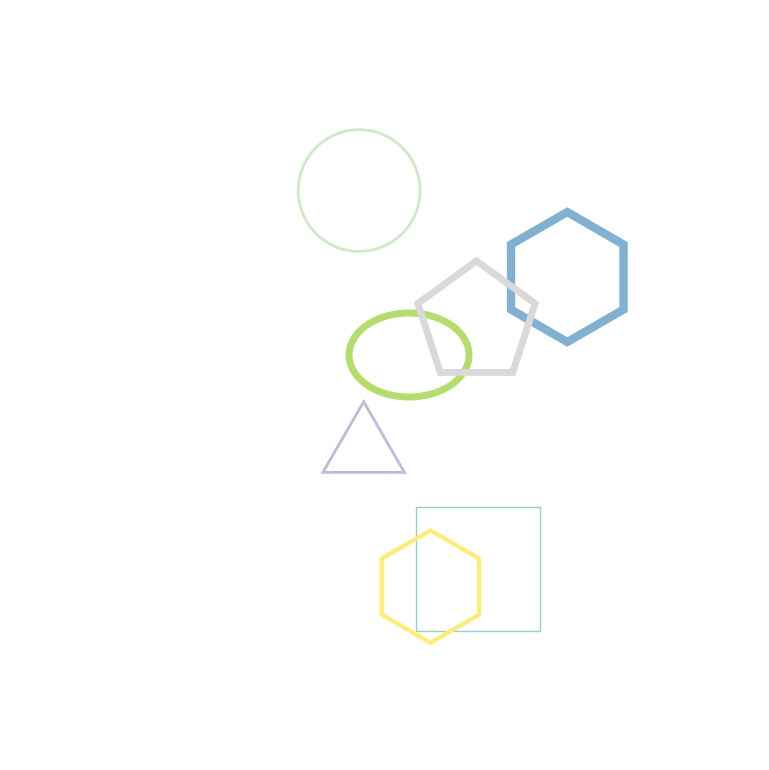[{"shape": "square", "thickness": 0.5, "radius": 0.4, "center": [0.621, 0.261]}, {"shape": "triangle", "thickness": 1, "radius": 0.31, "center": [0.472, 0.417]}, {"shape": "hexagon", "thickness": 3, "radius": 0.42, "center": [0.737, 0.64]}, {"shape": "oval", "thickness": 2.5, "radius": 0.39, "center": [0.531, 0.539]}, {"shape": "pentagon", "thickness": 2.5, "radius": 0.4, "center": [0.619, 0.581]}, {"shape": "circle", "thickness": 1, "radius": 0.4, "center": [0.466, 0.753]}, {"shape": "hexagon", "thickness": 1.5, "radius": 0.36, "center": [0.559, 0.238]}]